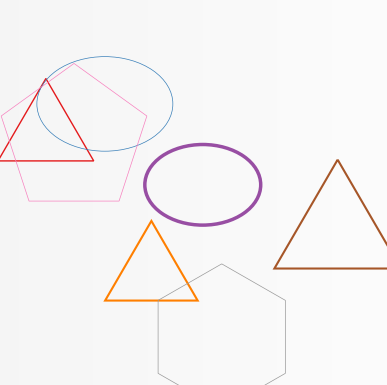[{"shape": "triangle", "thickness": 1, "radius": 0.71, "center": [0.118, 0.653]}, {"shape": "oval", "thickness": 0.5, "radius": 0.88, "center": [0.271, 0.73]}, {"shape": "oval", "thickness": 2.5, "radius": 0.75, "center": [0.523, 0.52]}, {"shape": "triangle", "thickness": 1.5, "radius": 0.69, "center": [0.391, 0.288]}, {"shape": "triangle", "thickness": 1.5, "radius": 0.94, "center": [0.871, 0.397]}, {"shape": "pentagon", "thickness": 0.5, "radius": 0.99, "center": [0.191, 0.638]}, {"shape": "hexagon", "thickness": 0.5, "radius": 0.95, "center": [0.572, 0.125]}]